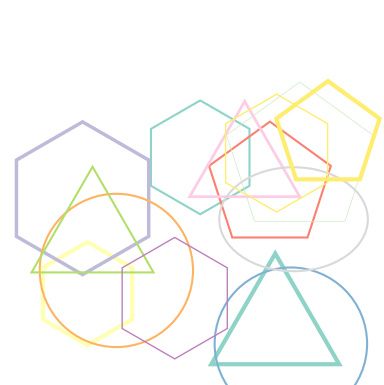[{"shape": "triangle", "thickness": 3, "radius": 0.96, "center": [0.715, 0.15]}, {"shape": "hexagon", "thickness": 1.5, "radius": 0.74, "center": [0.52, 0.591]}, {"shape": "hexagon", "thickness": 3, "radius": 0.67, "center": [0.227, 0.238]}, {"shape": "hexagon", "thickness": 2.5, "radius": 0.99, "center": [0.214, 0.485]}, {"shape": "pentagon", "thickness": 1.5, "radius": 0.83, "center": [0.701, 0.518]}, {"shape": "circle", "thickness": 1.5, "radius": 0.99, "center": [0.756, 0.107]}, {"shape": "circle", "thickness": 1.5, "radius": 1.0, "center": [0.302, 0.298]}, {"shape": "triangle", "thickness": 1.5, "radius": 0.91, "center": [0.24, 0.384]}, {"shape": "triangle", "thickness": 2, "radius": 0.83, "center": [0.636, 0.572]}, {"shape": "oval", "thickness": 1.5, "radius": 0.96, "center": [0.762, 0.431]}, {"shape": "hexagon", "thickness": 1, "radius": 0.79, "center": [0.454, 0.226]}, {"shape": "pentagon", "thickness": 0.5, "radius": 1.0, "center": [0.779, 0.587]}, {"shape": "hexagon", "thickness": 1, "radius": 0.76, "center": [0.719, 0.602]}, {"shape": "pentagon", "thickness": 3, "radius": 0.71, "center": [0.852, 0.648]}]